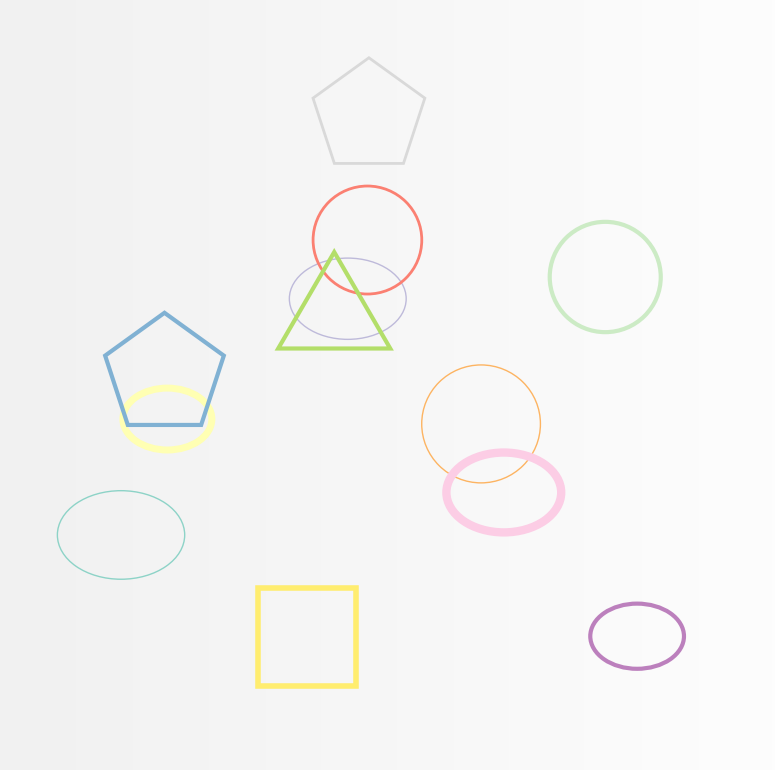[{"shape": "oval", "thickness": 0.5, "radius": 0.41, "center": [0.156, 0.305]}, {"shape": "oval", "thickness": 2.5, "radius": 0.29, "center": [0.216, 0.456]}, {"shape": "oval", "thickness": 0.5, "radius": 0.38, "center": [0.449, 0.612]}, {"shape": "circle", "thickness": 1, "radius": 0.35, "center": [0.474, 0.688]}, {"shape": "pentagon", "thickness": 1.5, "radius": 0.4, "center": [0.212, 0.513]}, {"shape": "circle", "thickness": 0.5, "radius": 0.38, "center": [0.621, 0.449]}, {"shape": "triangle", "thickness": 1.5, "radius": 0.42, "center": [0.431, 0.589]}, {"shape": "oval", "thickness": 3, "radius": 0.37, "center": [0.65, 0.36]}, {"shape": "pentagon", "thickness": 1, "radius": 0.38, "center": [0.476, 0.849]}, {"shape": "oval", "thickness": 1.5, "radius": 0.3, "center": [0.822, 0.174]}, {"shape": "circle", "thickness": 1.5, "radius": 0.36, "center": [0.781, 0.64]}, {"shape": "square", "thickness": 2, "radius": 0.32, "center": [0.396, 0.173]}]